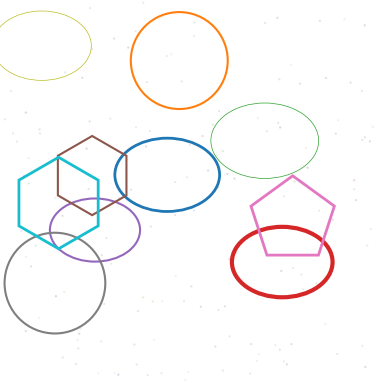[{"shape": "oval", "thickness": 2, "radius": 0.68, "center": [0.434, 0.546]}, {"shape": "circle", "thickness": 1.5, "radius": 0.63, "center": [0.466, 0.843]}, {"shape": "oval", "thickness": 0.5, "radius": 0.7, "center": [0.688, 0.634]}, {"shape": "oval", "thickness": 3, "radius": 0.65, "center": [0.733, 0.319]}, {"shape": "oval", "thickness": 1.5, "radius": 0.59, "center": [0.247, 0.402]}, {"shape": "hexagon", "thickness": 1.5, "radius": 0.51, "center": [0.239, 0.544]}, {"shape": "pentagon", "thickness": 2, "radius": 0.57, "center": [0.76, 0.429]}, {"shape": "circle", "thickness": 1.5, "radius": 0.65, "center": [0.143, 0.265]}, {"shape": "oval", "thickness": 0.5, "radius": 0.64, "center": [0.109, 0.881]}, {"shape": "hexagon", "thickness": 2, "radius": 0.59, "center": [0.152, 0.473]}]